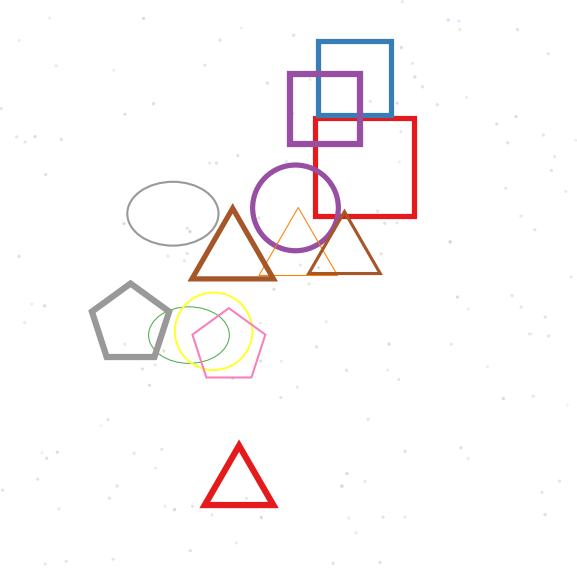[{"shape": "triangle", "thickness": 3, "radius": 0.34, "center": [0.414, 0.159]}, {"shape": "square", "thickness": 2.5, "radius": 0.43, "center": [0.631, 0.71]}, {"shape": "square", "thickness": 2.5, "radius": 0.32, "center": [0.614, 0.864]}, {"shape": "oval", "thickness": 0.5, "radius": 0.35, "center": [0.327, 0.419]}, {"shape": "circle", "thickness": 2.5, "radius": 0.37, "center": [0.512, 0.639]}, {"shape": "square", "thickness": 3, "radius": 0.3, "center": [0.562, 0.81]}, {"shape": "triangle", "thickness": 0.5, "radius": 0.39, "center": [0.516, 0.561]}, {"shape": "circle", "thickness": 1, "radius": 0.34, "center": [0.37, 0.425]}, {"shape": "triangle", "thickness": 1.5, "radius": 0.36, "center": [0.597, 0.561]}, {"shape": "triangle", "thickness": 2.5, "radius": 0.41, "center": [0.403, 0.557]}, {"shape": "pentagon", "thickness": 1, "radius": 0.33, "center": [0.396, 0.399]}, {"shape": "oval", "thickness": 1, "radius": 0.39, "center": [0.299, 0.629]}, {"shape": "pentagon", "thickness": 3, "radius": 0.35, "center": [0.226, 0.438]}]